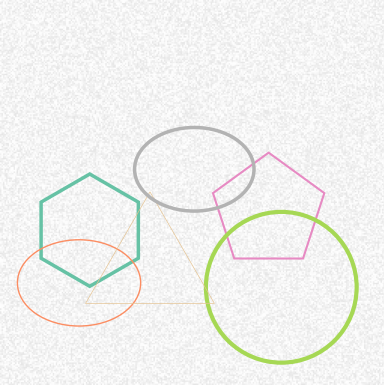[{"shape": "hexagon", "thickness": 2.5, "radius": 0.73, "center": [0.233, 0.402]}, {"shape": "oval", "thickness": 1, "radius": 0.8, "center": [0.205, 0.265]}, {"shape": "pentagon", "thickness": 1.5, "radius": 0.76, "center": [0.698, 0.452]}, {"shape": "circle", "thickness": 3, "radius": 0.98, "center": [0.731, 0.254]}, {"shape": "triangle", "thickness": 0.5, "radius": 0.97, "center": [0.39, 0.308]}, {"shape": "oval", "thickness": 2.5, "radius": 0.78, "center": [0.505, 0.56]}]